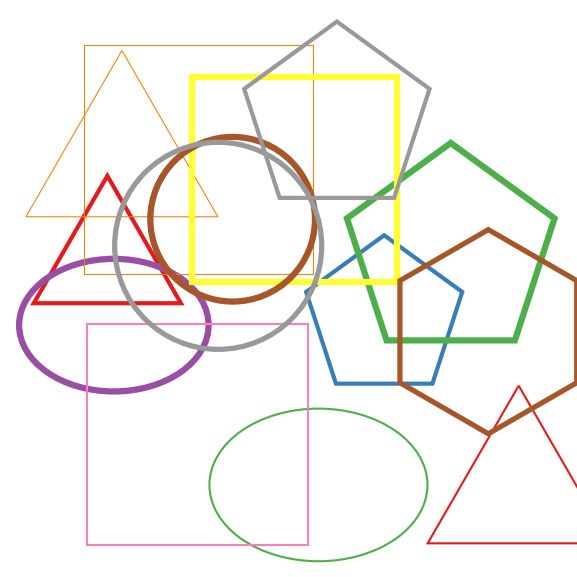[{"shape": "triangle", "thickness": 1, "radius": 0.91, "center": [0.898, 0.149]}, {"shape": "triangle", "thickness": 2, "radius": 0.74, "center": [0.186, 0.548]}, {"shape": "pentagon", "thickness": 2, "radius": 0.71, "center": [0.665, 0.45]}, {"shape": "oval", "thickness": 1, "radius": 0.94, "center": [0.551, 0.159]}, {"shape": "pentagon", "thickness": 3, "radius": 0.94, "center": [0.781, 0.563]}, {"shape": "oval", "thickness": 3, "radius": 0.82, "center": [0.197, 0.436]}, {"shape": "square", "thickness": 0.5, "radius": 0.99, "center": [0.344, 0.723]}, {"shape": "triangle", "thickness": 0.5, "radius": 0.96, "center": [0.211, 0.72]}, {"shape": "square", "thickness": 3, "radius": 0.89, "center": [0.51, 0.688]}, {"shape": "hexagon", "thickness": 2.5, "radius": 0.88, "center": [0.846, 0.425]}, {"shape": "circle", "thickness": 3, "radius": 0.71, "center": [0.403, 0.619]}, {"shape": "square", "thickness": 1, "radius": 0.96, "center": [0.342, 0.246]}, {"shape": "circle", "thickness": 2.5, "radius": 0.9, "center": [0.378, 0.573]}, {"shape": "pentagon", "thickness": 2, "radius": 0.84, "center": [0.583, 0.793]}]